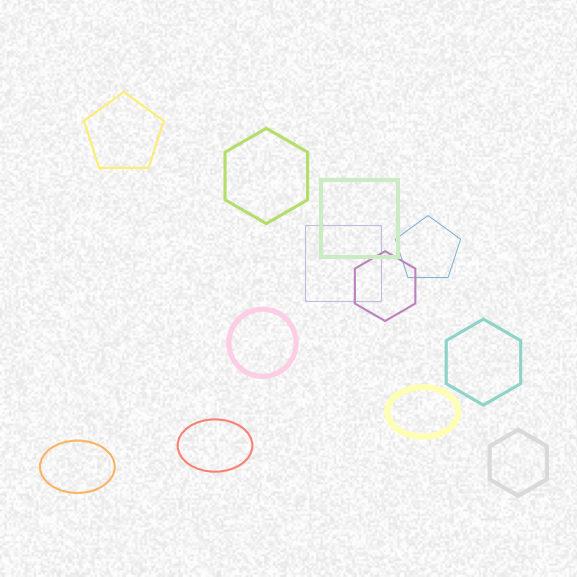[{"shape": "hexagon", "thickness": 1.5, "radius": 0.37, "center": [0.837, 0.372]}, {"shape": "oval", "thickness": 3, "radius": 0.31, "center": [0.732, 0.286]}, {"shape": "square", "thickness": 0.5, "radius": 0.33, "center": [0.594, 0.544]}, {"shape": "oval", "thickness": 1, "radius": 0.32, "center": [0.372, 0.228]}, {"shape": "pentagon", "thickness": 0.5, "radius": 0.3, "center": [0.741, 0.567]}, {"shape": "oval", "thickness": 1, "radius": 0.32, "center": [0.134, 0.191]}, {"shape": "hexagon", "thickness": 1.5, "radius": 0.41, "center": [0.461, 0.694]}, {"shape": "circle", "thickness": 2.5, "radius": 0.29, "center": [0.455, 0.406]}, {"shape": "hexagon", "thickness": 2, "radius": 0.29, "center": [0.897, 0.198]}, {"shape": "hexagon", "thickness": 1, "radius": 0.3, "center": [0.667, 0.504]}, {"shape": "square", "thickness": 2, "radius": 0.33, "center": [0.623, 0.621]}, {"shape": "pentagon", "thickness": 1, "radius": 0.36, "center": [0.214, 0.767]}]